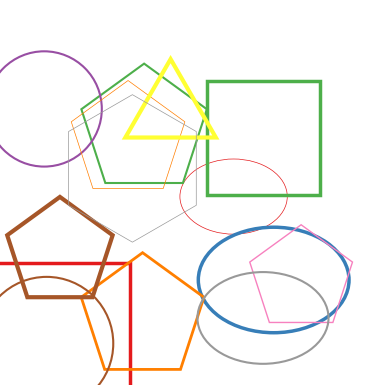[{"shape": "square", "thickness": 2.5, "radius": 0.94, "center": [0.149, 0.131]}, {"shape": "oval", "thickness": 0.5, "radius": 0.7, "center": [0.607, 0.489]}, {"shape": "oval", "thickness": 2.5, "radius": 0.98, "center": [0.711, 0.273]}, {"shape": "square", "thickness": 2.5, "radius": 0.74, "center": [0.684, 0.642]}, {"shape": "pentagon", "thickness": 1.5, "radius": 0.86, "center": [0.374, 0.663]}, {"shape": "circle", "thickness": 1.5, "radius": 0.75, "center": [0.115, 0.717]}, {"shape": "pentagon", "thickness": 0.5, "radius": 0.78, "center": [0.333, 0.636]}, {"shape": "pentagon", "thickness": 2, "radius": 0.84, "center": [0.37, 0.176]}, {"shape": "triangle", "thickness": 3, "radius": 0.68, "center": [0.443, 0.711]}, {"shape": "pentagon", "thickness": 3, "radius": 0.72, "center": [0.156, 0.345]}, {"shape": "circle", "thickness": 1.5, "radius": 0.87, "center": [0.121, 0.108]}, {"shape": "pentagon", "thickness": 1, "radius": 0.7, "center": [0.782, 0.276]}, {"shape": "oval", "thickness": 1.5, "radius": 0.85, "center": [0.683, 0.174]}, {"shape": "hexagon", "thickness": 0.5, "radius": 0.96, "center": [0.344, 0.563]}]